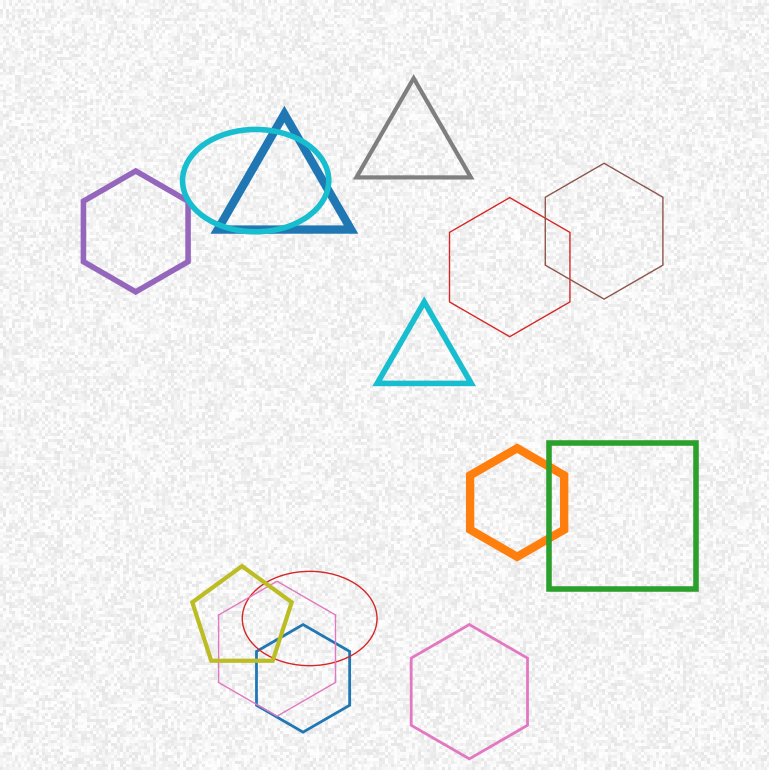[{"shape": "hexagon", "thickness": 1, "radius": 0.35, "center": [0.394, 0.119]}, {"shape": "triangle", "thickness": 3, "radius": 0.5, "center": [0.369, 0.752]}, {"shape": "hexagon", "thickness": 3, "radius": 0.35, "center": [0.672, 0.347]}, {"shape": "square", "thickness": 2, "radius": 0.48, "center": [0.808, 0.33]}, {"shape": "hexagon", "thickness": 0.5, "radius": 0.45, "center": [0.662, 0.653]}, {"shape": "oval", "thickness": 0.5, "radius": 0.44, "center": [0.402, 0.197]}, {"shape": "hexagon", "thickness": 2, "radius": 0.39, "center": [0.176, 0.699]}, {"shape": "hexagon", "thickness": 0.5, "radius": 0.44, "center": [0.785, 0.7]}, {"shape": "hexagon", "thickness": 1, "radius": 0.44, "center": [0.61, 0.102]}, {"shape": "hexagon", "thickness": 0.5, "radius": 0.44, "center": [0.36, 0.158]}, {"shape": "triangle", "thickness": 1.5, "radius": 0.43, "center": [0.537, 0.813]}, {"shape": "pentagon", "thickness": 1.5, "radius": 0.34, "center": [0.314, 0.197]}, {"shape": "triangle", "thickness": 2, "radius": 0.35, "center": [0.551, 0.537]}, {"shape": "oval", "thickness": 2, "radius": 0.47, "center": [0.332, 0.765]}]